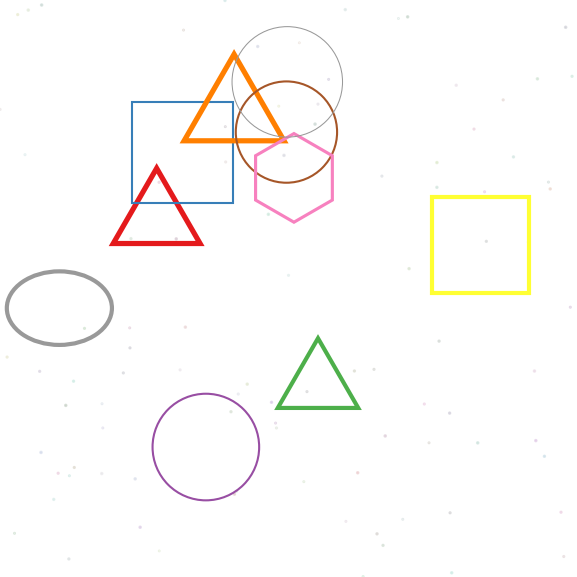[{"shape": "triangle", "thickness": 2.5, "radius": 0.43, "center": [0.271, 0.621]}, {"shape": "square", "thickness": 1, "radius": 0.44, "center": [0.316, 0.736]}, {"shape": "triangle", "thickness": 2, "radius": 0.4, "center": [0.551, 0.333]}, {"shape": "circle", "thickness": 1, "radius": 0.46, "center": [0.356, 0.225]}, {"shape": "triangle", "thickness": 2.5, "radius": 0.5, "center": [0.405, 0.805]}, {"shape": "square", "thickness": 2, "radius": 0.42, "center": [0.832, 0.575]}, {"shape": "circle", "thickness": 1, "radius": 0.44, "center": [0.496, 0.77]}, {"shape": "hexagon", "thickness": 1.5, "radius": 0.38, "center": [0.509, 0.691]}, {"shape": "circle", "thickness": 0.5, "radius": 0.48, "center": [0.497, 0.857]}, {"shape": "oval", "thickness": 2, "radius": 0.46, "center": [0.103, 0.466]}]